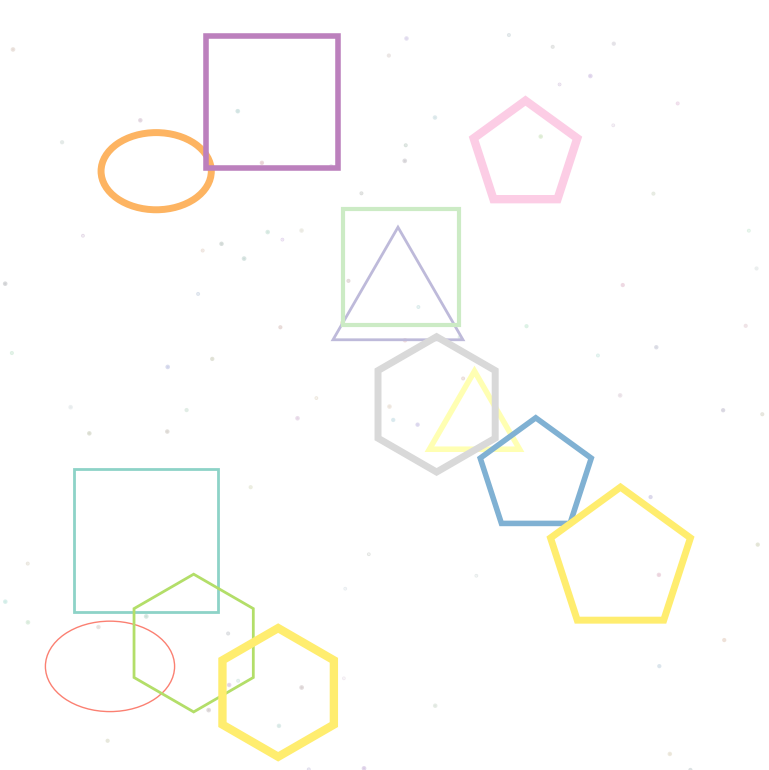[{"shape": "square", "thickness": 1, "radius": 0.47, "center": [0.189, 0.298]}, {"shape": "triangle", "thickness": 2, "radius": 0.34, "center": [0.616, 0.45]}, {"shape": "triangle", "thickness": 1, "radius": 0.49, "center": [0.517, 0.607]}, {"shape": "oval", "thickness": 0.5, "radius": 0.42, "center": [0.143, 0.135]}, {"shape": "pentagon", "thickness": 2, "radius": 0.38, "center": [0.696, 0.382]}, {"shape": "oval", "thickness": 2.5, "radius": 0.36, "center": [0.203, 0.778]}, {"shape": "hexagon", "thickness": 1, "radius": 0.45, "center": [0.252, 0.165]}, {"shape": "pentagon", "thickness": 3, "radius": 0.35, "center": [0.682, 0.799]}, {"shape": "hexagon", "thickness": 2.5, "radius": 0.44, "center": [0.567, 0.475]}, {"shape": "square", "thickness": 2, "radius": 0.43, "center": [0.353, 0.868]}, {"shape": "square", "thickness": 1.5, "radius": 0.37, "center": [0.521, 0.653]}, {"shape": "hexagon", "thickness": 3, "radius": 0.42, "center": [0.361, 0.101]}, {"shape": "pentagon", "thickness": 2.5, "radius": 0.48, "center": [0.806, 0.272]}]